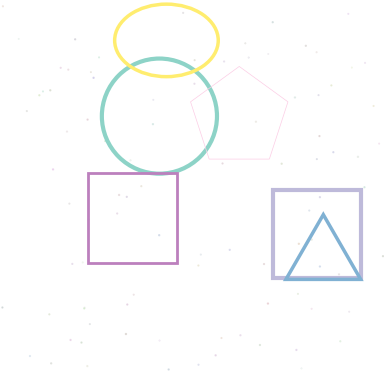[{"shape": "circle", "thickness": 3, "radius": 0.75, "center": [0.414, 0.698]}, {"shape": "square", "thickness": 3, "radius": 0.57, "center": [0.824, 0.392]}, {"shape": "triangle", "thickness": 2.5, "radius": 0.56, "center": [0.84, 0.33]}, {"shape": "pentagon", "thickness": 0.5, "radius": 0.67, "center": [0.621, 0.694]}, {"shape": "square", "thickness": 2, "radius": 0.58, "center": [0.344, 0.433]}, {"shape": "oval", "thickness": 2.5, "radius": 0.67, "center": [0.432, 0.895]}]